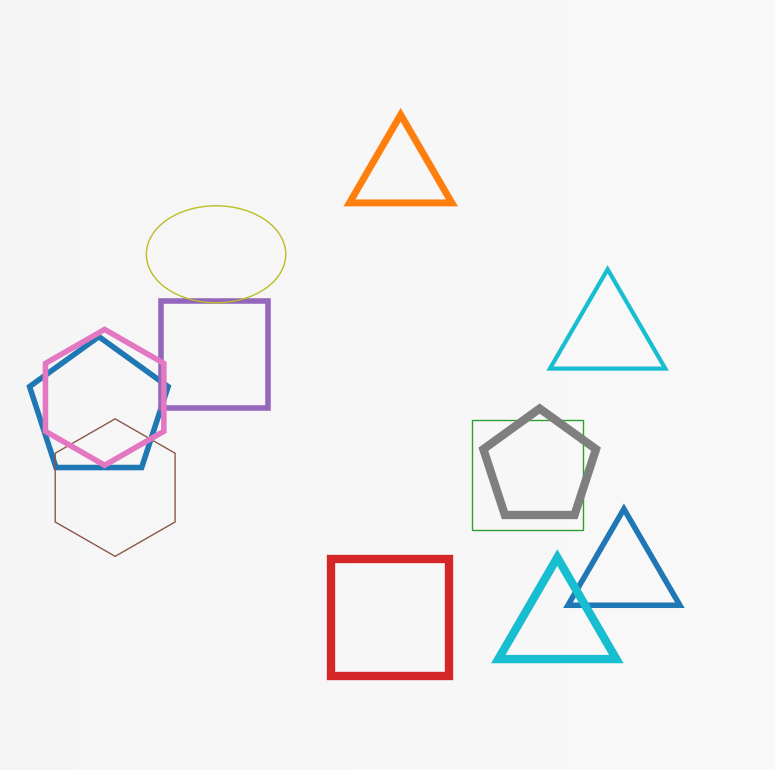[{"shape": "triangle", "thickness": 2, "radius": 0.42, "center": [0.805, 0.256]}, {"shape": "pentagon", "thickness": 2, "radius": 0.47, "center": [0.128, 0.469]}, {"shape": "triangle", "thickness": 2.5, "radius": 0.38, "center": [0.517, 0.775]}, {"shape": "square", "thickness": 0.5, "radius": 0.36, "center": [0.681, 0.383]}, {"shape": "square", "thickness": 3, "radius": 0.38, "center": [0.503, 0.198]}, {"shape": "square", "thickness": 2, "radius": 0.35, "center": [0.277, 0.54]}, {"shape": "hexagon", "thickness": 0.5, "radius": 0.45, "center": [0.149, 0.367]}, {"shape": "hexagon", "thickness": 2, "radius": 0.44, "center": [0.135, 0.484]}, {"shape": "pentagon", "thickness": 3, "radius": 0.38, "center": [0.696, 0.393]}, {"shape": "oval", "thickness": 0.5, "radius": 0.45, "center": [0.279, 0.67]}, {"shape": "triangle", "thickness": 1.5, "radius": 0.43, "center": [0.784, 0.564]}, {"shape": "triangle", "thickness": 3, "radius": 0.44, "center": [0.719, 0.188]}]